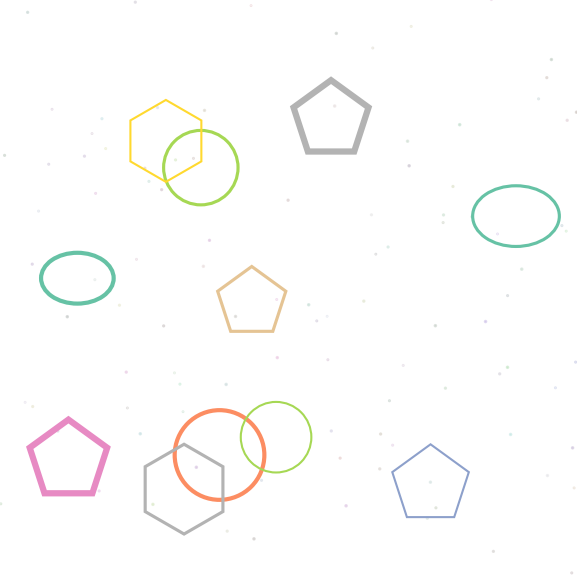[{"shape": "oval", "thickness": 1.5, "radius": 0.38, "center": [0.894, 0.625]}, {"shape": "oval", "thickness": 2, "radius": 0.31, "center": [0.134, 0.517]}, {"shape": "circle", "thickness": 2, "radius": 0.39, "center": [0.38, 0.211]}, {"shape": "pentagon", "thickness": 1, "radius": 0.35, "center": [0.746, 0.16]}, {"shape": "pentagon", "thickness": 3, "radius": 0.35, "center": [0.119, 0.202]}, {"shape": "circle", "thickness": 1, "radius": 0.31, "center": [0.478, 0.242]}, {"shape": "circle", "thickness": 1.5, "radius": 0.32, "center": [0.348, 0.709]}, {"shape": "hexagon", "thickness": 1, "radius": 0.35, "center": [0.287, 0.755]}, {"shape": "pentagon", "thickness": 1.5, "radius": 0.31, "center": [0.436, 0.476]}, {"shape": "hexagon", "thickness": 1.5, "radius": 0.39, "center": [0.319, 0.152]}, {"shape": "pentagon", "thickness": 3, "radius": 0.34, "center": [0.573, 0.792]}]